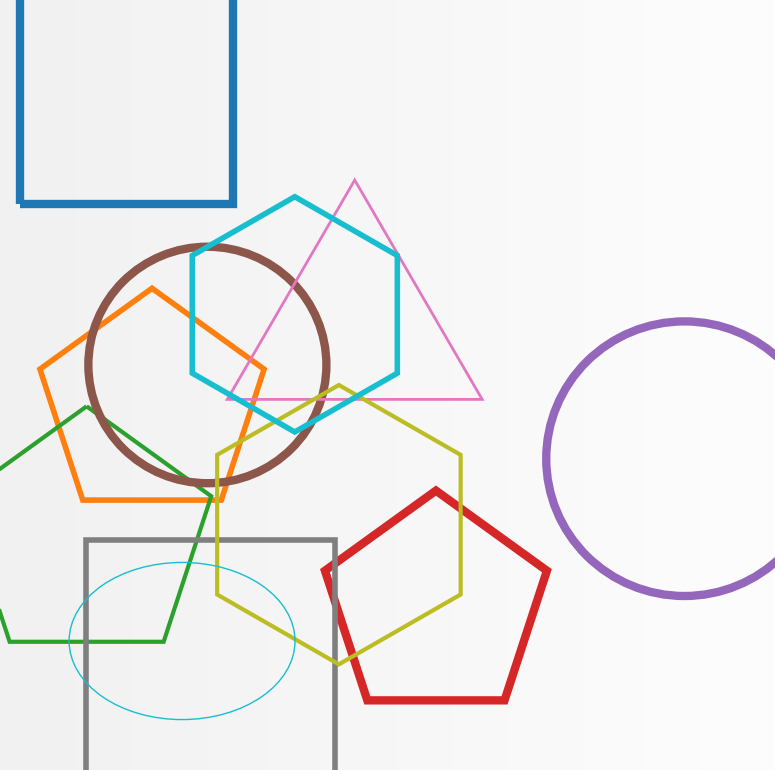[{"shape": "square", "thickness": 3, "radius": 0.69, "center": [0.163, 0.873]}, {"shape": "pentagon", "thickness": 2, "radius": 0.76, "center": [0.196, 0.474]}, {"shape": "pentagon", "thickness": 1.5, "radius": 0.85, "center": [0.112, 0.303]}, {"shape": "pentagon", "thickness": 3, "radius": 0.75, "center": [0.562, 0.212]}, {"shape": "circle", "thickness": 3, "radius": 0.89, "center": [0.883, 0.404]}, {"shape": "circle", "thickness": 3, "radius": 0.77, "center": [0.268, 0.526]}, {"shape": "triangle", "thickness": 1, "radius": 0.95, "center": [0.458, 0.576]}, {"shape": "square", "thickness": 2, "radius": 0.8, "center": [0.272, 0.138]}, {"shape": "hexagon", "thickness": 1.5, "radius": 0.91, "center": [0.437, 0.319]}, {"shape": "oval", "thickness": 0.5, "radius": 0.73, "center": [0.235, 0.168]}, {"shape": "hexagon", "thickness": 2, "radius": 0.76, "center": [0.38, 0.592]}]